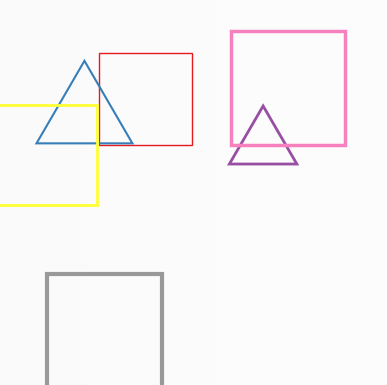[{"shape": "square", "thickness": 1, "radius": 0.6, "center": [0.375, 0.743]}, {"shape": "triangle", "thickness": 1.5, "radius": 0.71, "center": [0.218, 0.699]}, {"shape": "triangle", "thickness": 2, "radius": 0.5, "center": [0.679, 0.624]}, {"shape": "square", "thickness": 2, "radius": 0.65, "center": [0.119, 0.597]}, {"shape": "square", "thickness": 2.5, "radius": 0.74, "center": [0.743, 0.772]}, {"shape": "square", "thickness": 3, "radius": 0.74, "center": [0.271, 0.14]}]